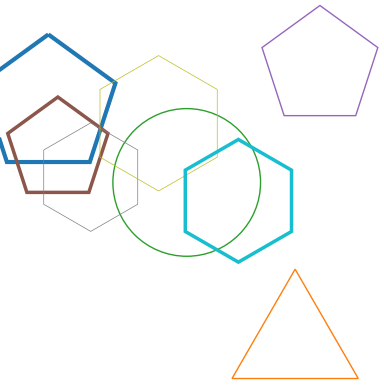[{"shape": "pentagon", "thickness": 3, "radius": 0.92, "center": [0.126, 0.727]}, {"shape": "triangle", "thickness": 1, "radius": 0.95, "center": [0.767, 0.112]}, {"shape": "circle", "thickness": 1, "radius": 0.96, "center": [0.485, 0.526]}, {"shape": "pentagon", "thickness": 1, "radius": 0.79, "center": [0.831, 0.828]}, {"shape": "pentagon", "thickness": 2.5, "radius": 0.68, "center": [0.15, 0.611]}, {"shape": "hexagon", "thickness": 0.5, "radius": 0.7, "center": [0.236, 0.54]}, {"shape": "hexagon", "thickness": 0.5, "radius": 0.88, "center": [0.412, 0.68]}, {"shape": "hexagon", "thickness": 2.5, "radius": 0.8, "center": [0.619, 0.478]}]